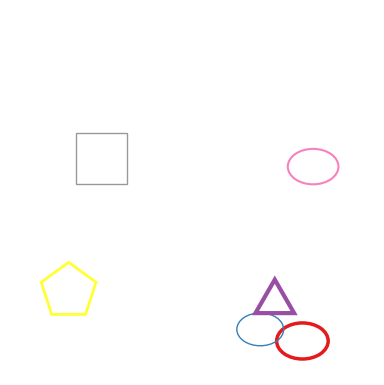[{"shape": "oval", "thickness": 2.5, "radius": 0.33, "center": [0.785, 0.114]}, {"shape": "oval", "thickness": 1, "radius": 0.3, "center": [0.676, 0.144]}, {"shape": "triangle", "thickness": 3, "radius": 0.29, "center": [0.714, 0.216]}, {"shape": "pentagon", "thickness": 2, "radius": 0.37, "center": [0.178, 0.244]}, {"shape": "oval", "thickness": 1.5, "radius": 0.33, "center": [0.813, 0.567]}, {"shape": "square", "thickness": 1, "radius": 0.33, "center": [0.264, 0.588]}]